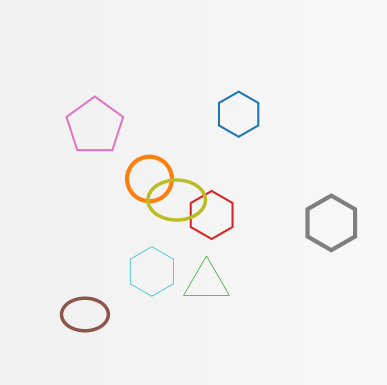[{"shape": "hexagon", "thickness": 1.5, "radius": 0.29, "center": [0.616, 0.703]}, {"shape": "circle", "thickness": 3, "radius": 0.29, "center": [0.386, 0.535]}, {"shape": "triangle", "thickness": 0.5, "radius": 0.34, "center": [0.533, 0.267]}, {"shape": "hexagon", "thickness": 1.5, "radius": 0.31, "center": [0.546, 0.442]}, {"shape": "oval", "thickness": 2.5, "radius": 0.3, "center": [0.219, 0.183]}, {"shape": "pentagon", "thickness": 1.5, "radius": 0.38, "center": [0.245, 0.672]}, {"shape": "hexagon", "thickness": 3, "radius": 0.35, "center": [0.855, 0.421]}, {"shape": "oval", "thickness": 2.5, "radius": 0.37, "center": [0.456, 0.48]}, {"shape": "hexagon", "thickness": 0.5, "radius": 0.32, "center": [0.392, 0.295]}]